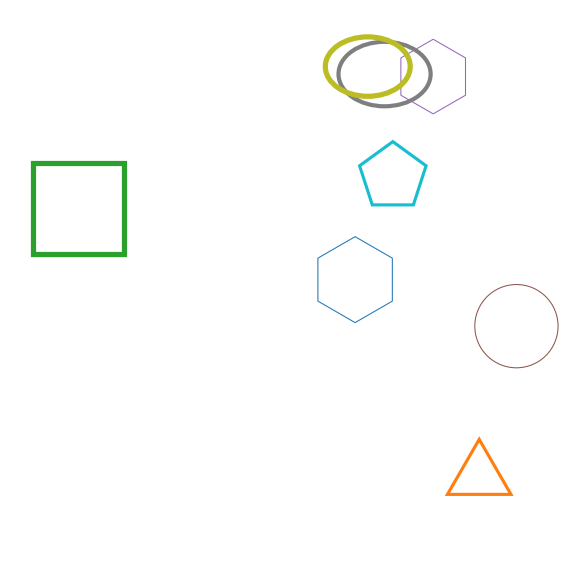[{"shape": "hexagon", "thickness": 0.5, "radius": 0.37, "center": [0.615, 0.515]}, {"shape": "triangle", "thickness": 1.5, "radius": 0.32, "center": [0.83, 0.175]}, {"shape": "square", "thickness": 2.5, "radius": 0.39, "center": [0.136, 0.639]}, {"shape": "hexagon", "thickness": 0.5, "radius": 0.32, "center": [0.75, 0.867]}, {"shape": "circle", "thickness": 0.5, "radius": 0.36, "center": [0.894, 0.434]}, {"shape": "oval", "thickness": 2, "radius": 0.4, "center": [0.666, 0.871]}, {"shape": "oval", "thickness": 2.5, "radius": 0.37, "center": [0.637, 0.884]}, {"shape": "pentagon", "thickness": 1.5, "radius": 0.3, "center": [0.68, 0.693]}]